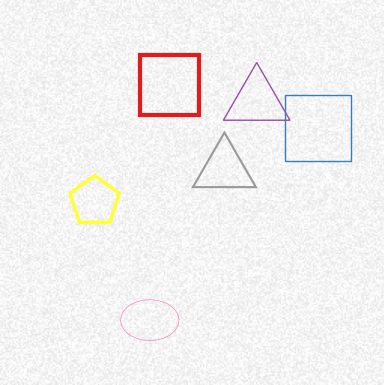[{"shape": "square", "thickness": 3, "radius": 0.38, "center": [0.439, 0.779]}, {"shape": "square", "thickness": 1, "radius": 0.43, "center": [0.825, 0.667]}, {"shape": "triangle", "thickness": 1, "radius": 0.5, "center": [0.667, 0.738]}, {"shape": "pentagon", "thickness": 2.5, "radius": 0.34, "center": [0.246, 0.477]}, {"shape": "oval", "thickness": 0.5, "radius": 0.38, "center": [0.389, 0.168]}, {"shape": "triangle", "thickness": 1.5, "radius": 0.47, "center": [0.583, 0.561]}]